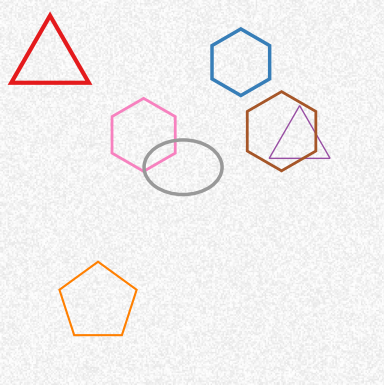[{"shape": "triangle", "thickness": 3, "radius": 0.58, "center": [0.13, 0.843]}, {"shape": "hexagon", "thickness": 2.5, "radius": 0.43, "center": [0.626, 0.838]}, {"shape": "triangle", "thickness": 1, "radius": 0.46, "center": [0.778, 0.634]}, {"shape": "pentagon", "thickness": 1.5, "radius": 0.53, "center": [0.255, 0.215]}, {"shape": "hexagon", "thickness": 2, "radius": 0.51, "center": [0.731, 0.659]}, {"shape": "hexagon", "thickness": 2, "radius": 0.47, "center": [0.373, 0.65]}, {"shape": "oval", "thickness": 2.5, "radius": 0.51, "center": [0.476, 0.566]}]